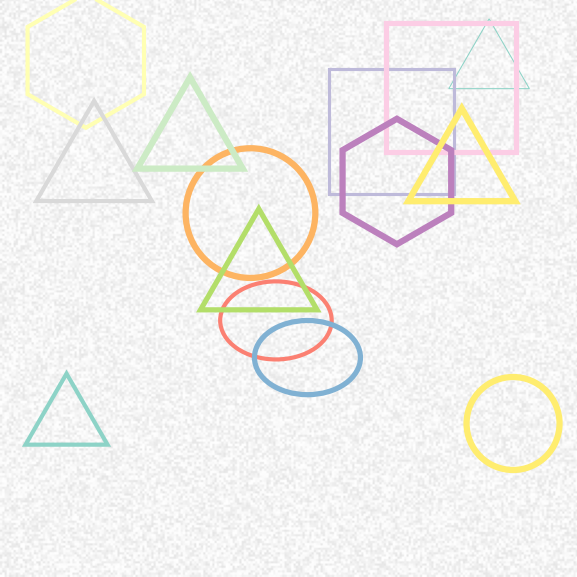[{"shape": "triangle", "thickness": 2, "radius": 0.41, "center": [0.115, 0.27]}, {"shape": "triangle", "thickness": 0.5, "radius": 0.4, "center": [0.847, 0.886]}, {"shape": "hexagon", "thickness": 2, "radius": 0.58, "center": [0.149, 0.894]}, {"shape": "square", "thickness": 1.5, "radius": 0.54, "center": [0.677, 0.771]}, {"shape": "oval", "thickness": 2, "radius": 0.48, "center": [0.478, 0.444]}, {"shape": "oval", "thickness": 2.5, "radius": 0.46, "center": [0.532, 0.38]}, {"shape": "circle", "thickness": 3, "radius": 0.56, "center": [0.434, 0.63]}, {"shape": "triangle", "thickness": 2.5, "radius": 0.58, "center": [0.448, 0.521]}, {"shape": "square", "thickness": 2.5, "radius": 0.56, "center": [0.781, 0.848]}, {"shape": "triangle", "thickness": 2, "radius": 0.58, "center": [0.163, 0.709]}, {"shape": "hexagon", "thickness": 3, "radius": 0.54, "center": [0.687, 0.685]}, {"shape": "triangle", "thickness": 3, "radius": 0.53, "center": [0.329, 0.76]}, {"shape": "triangle", "thickness": 3, "radius": 0.54, "center": [0.8, 0.704]}, {"shape": "circle", "thickness": 3, "radius": 0.4, "center": [0.888, 0.266]}]